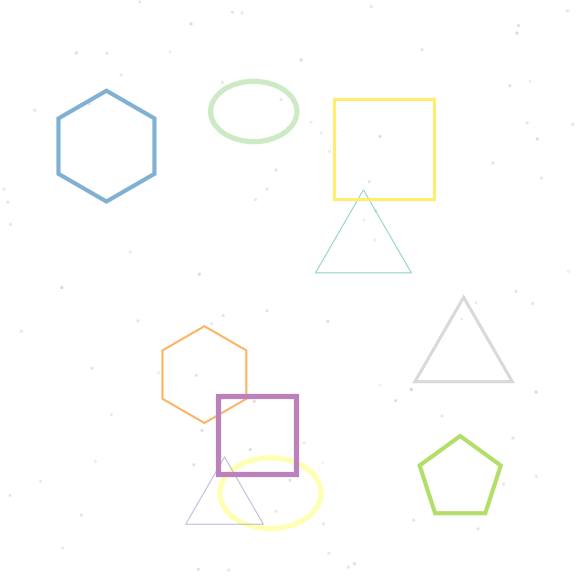[{"shape": "triangle", "thickness": 0.5, "radius": 0.48, "center": [0.629, 0.575]}, {"shape": "oval", "thickness": 2.5, "radius": 0.44, "center": [0.468, 0.145]}, {"shape": "triangle", "thickness": 0.5, "radius": 0.39, "center": [0.389, 0.13]}, {"shape": "hexagon", "thickness": 2, "radius": 0.48, "center": [0.184, 0.746]}, {"shape": "hexagon", "thickness": 1, "radius": 0.42, "center": [0.354, 0.35]}, {"shape": "pentagon", "thickness": 2, "radius": 0.37, "center": [0.797, 0.17]}, {"shape": "triangle", "thickness": 1.5, "radius": 0.49, "center": [0.803, 0.387]}, {"shape": "square", "thickness": 2.5, "radius": 0.34, "center": [0.446, 0.246]}, {"shape": "oval", "thickness": 2.5, "radius": 0.37, "center": [0.439, 0.806]}, {"shape": "square", "thickness": 1.5, "radius": 0.43, "center": [0.665, 0.741]}]